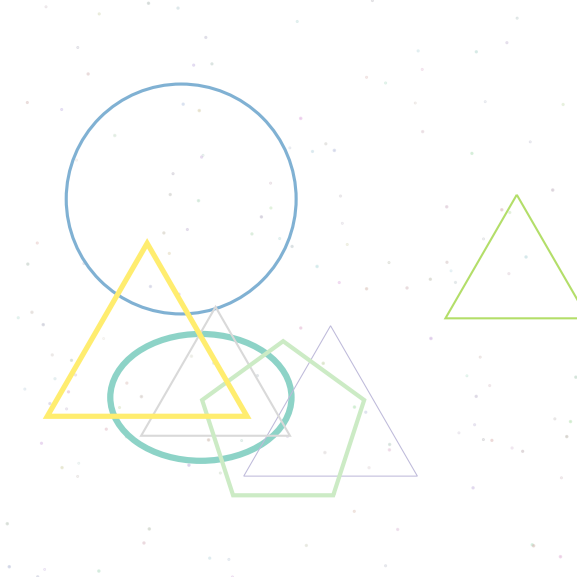[{"shape": "oval", "thickness": 3, "radius": 0.78, "center": [0.348, 0.311]}, {"shape": "triangle", "thickness": 0.5, "radius": 0.87, "center": [0.572, 0.261]}, {"shape": "circle", "thickness": 1.5, "radius": 1.0, "center": [0.314, 0.655]}, {"shape": "triangle", "thickness": 1, "radius": 0.71, "center": [0.895, 0.519]}, {"shape": "triangle", "thickness": 1, "radius": 0.74, "center": [0.373, 0.319]}, {"shape": "pentagon", "thickness": 2, "radius": 0.74, "center": [0.49, 0.261]}, {"shape": "triangle", "thickness": 2.5, "radius": 1.0, "center": [0.255, 0.378]}]